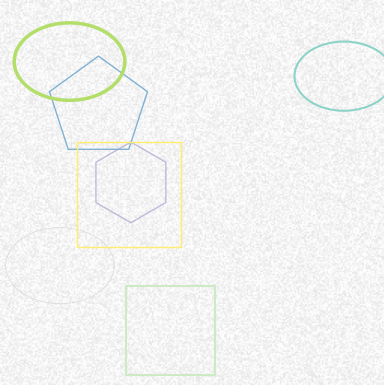[{"shape": "oval", "thickness": 1.5, "radius": 0.64, "center": [0.893, 0.802]}, {"shape": "hexagon", "thickness": 1, "radius": 0.52, "center": [0.34, 0.526]}, {"shape": "pentagon", "thickness": 1, "radius": 0.67, "center": [0.256, 0.72]}, {"shape": "oval", "thickness": 2.5, "radius": 0.72, "center": [0.181, 0.84]}, {"shape": "oval", "thickness": 0.5, "radius": 0.71, "center": [0.156, 0.31]}, {"shape": "square", "thickness": 1.5, "radius": 0.58, "center": [0.442, 0.142]}, {"shape": "square", "thickness": 1, "radius": 0.68, "center": [0.335, 0.494]}]